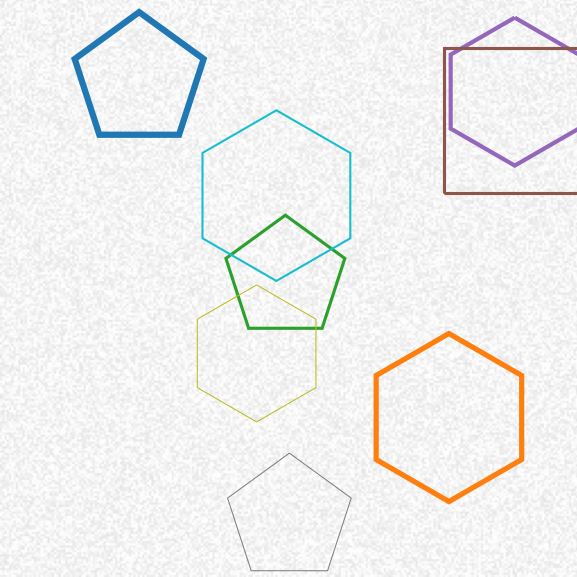[{"shape": "pentagon", "thickness": 3, "radius": 0.59, "center": [0.241, 0.861]}, {"shape": "hexagon", "thickness": 2.5, "radius": 0.73, "center": [0.777, 0.276]}, {"shape": "pentagon", "thickness": 1.5, "radius": 0.54, "center": [0.494, 0.518]}, {"shape": "hexagon", "thickness": 2, "radius": 0.64, "center": [0.891, 0.841]}, {"shape": "square", "thickness": 1.5, "radius": 0.63, "center": [0.895, 0.791]}, {"shape": "pentagon", "thickness": 0.5, "radius": 0.56, "center": [0.501, 0.102]}, {"shape": "hexagon", "thickness": 0.5, "radius": 0.59, "center": [0.444, 0.387]}, {"shape": "hexagon", "thickness": 1, "radius": 0.74, "center": [0.479, 0.66]}]